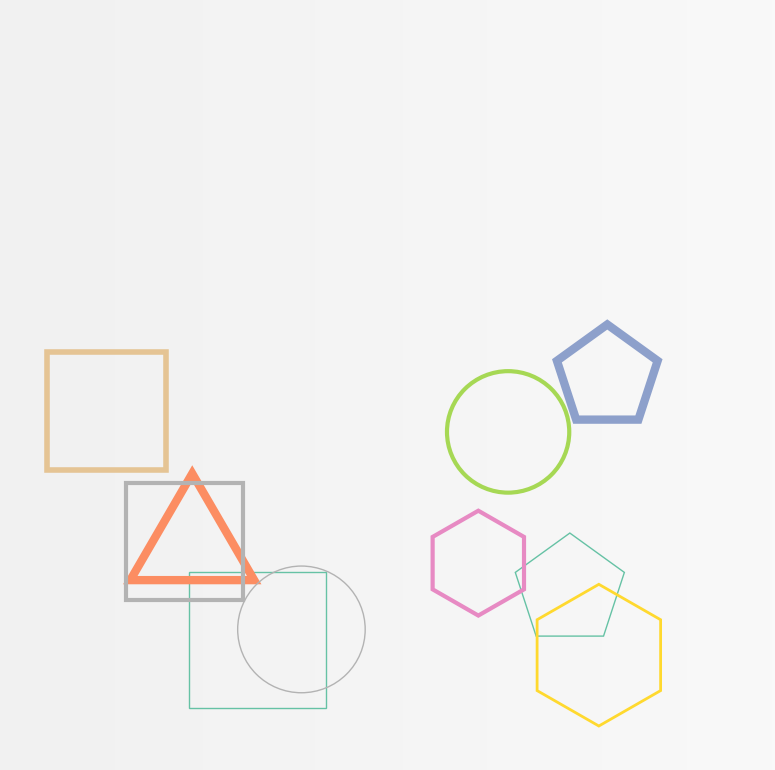[{"shape": "square", "thickness": 0.5, "radius": 0.44, "center": [0.332, 0.169]}, {"shape": "pentagon", "thickness": 0.5, "radius": 0.37, "center": [0.735, 0.234]}, {"shape": "triangle", "thickness": 3, "radius": 0.46, "center": [0.248, 0.293]}, {"shape": "pentagon", "thickness": 3, "radius": 0.34, "center": [0.784, 0.51]}, {"shape": "hexagon", "thickness": 1.5, "radius": 0.34, "center": [0.617, 0.269]}, {"shape": "circle", "thickness": 1.5, "radius": 0.39, "center": [0.656, 0.439]}, {"shape": "hexagon", "thickness": 1, "radius": 0.46, "center": [0.773, 0.149]}, {"shape": "square", "thickness": 2, "radius": 0.38, "center": [0.138, 0.467]}, {"shape": "square", "thickness": 1.5, "radius": 0.38, "center": [0.238, 0.296]}, {"shape": "circle", "thickness": 0.5, "radius": 0.41, "center": [0.389, 0.183]}]